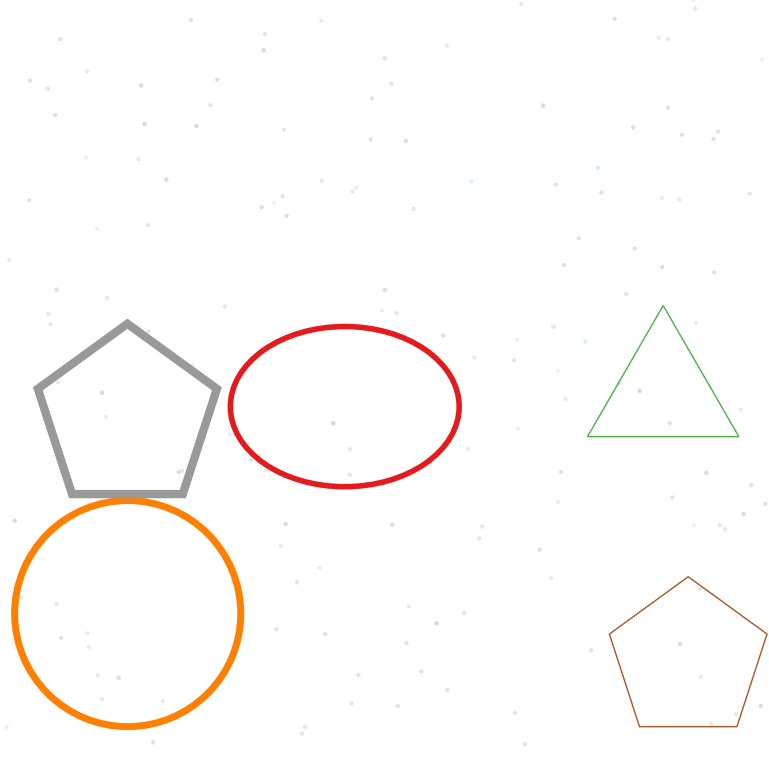[{"shape": "oval", "thickness": 2, "radius": 0.74, "center": [0.448, 0.472]}, {"shape": "triangle", "thickness": 0.5, "radius": 0.57, "center": [0.861, 0.49]}, {"shape": "circle", "thickness": 2.5, "radius": 0.73, "center": [0.166, 0.203]}, {"shape": "pentagon", "thickness": 0.5, "radius": 0.54, "center": [0.894, 0.143]}, {"shape": "pentagon", "thickness": 3, "radius": 0.61, "center": [0.165, 0.457]}]